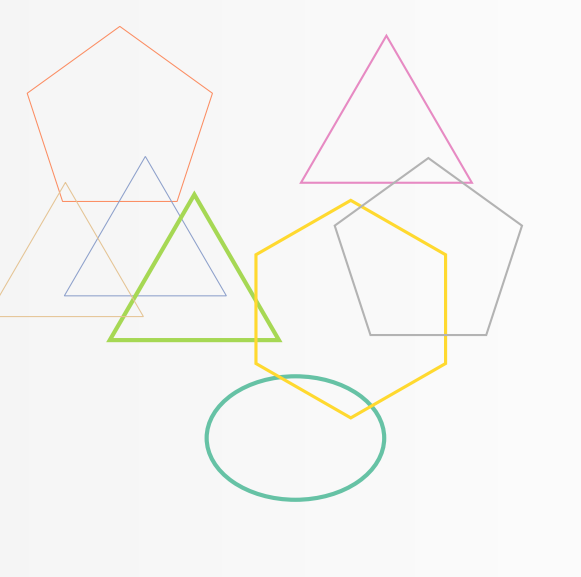[{"shape": "oval", "thickness": 2, "radius": 0.76, "center": [0.508, 0.241]}, {"shape": "pentagon", "thickness": 0.5, "radius": 0.84, "center": [0.206, 0.786]}, {"shape": "triangle", "thickness": 0.5, "radius": 0.8, "center": [0.25, 0.567]}, {"shape": "triangle", "thickness": 1, "radius": 0.85, "center": [0.665, 0.768]}, {"shape": "triangle", "thickness": 2, "radius": 0.84, "center": [0.334, 0.494]}, {"shape": "hexagon", "thickness": 1.5, "radius": 0.94, "center": [0.603, 0.464]}, {"shape": "triangle", "thickness": 0.5, "radius": 0.77, "center": [0.113, 0.528]}, {"shape": "pentagon", "thickness": 1, "radius": 0.85, "center": [0.737, 0.556]}]